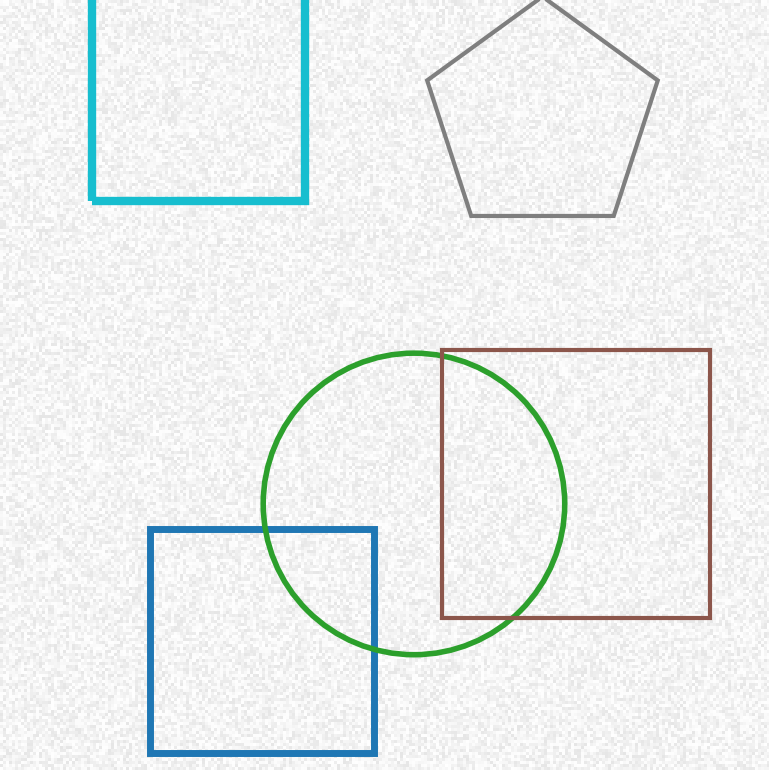[{"shape": "square", "thickness": 2.5, "radius": 0.73, "center": [0.341, 0.167]}, {"shape": "circle", "thickness": 2, "radius": 0.98, "center": [0.538, 0.346]}, {"shape": "square", "thickness": 1.5, "radius": 0.87, "center": [0.748, 0.371]}, {"shape": "pentagon", "thickness": 1.5, "radius": 0.79, "center": [0.704, 0.847]}, {"shape": "square", "thickness": 3, "radius": 0.69, "center": [0.258, 0.877]}]